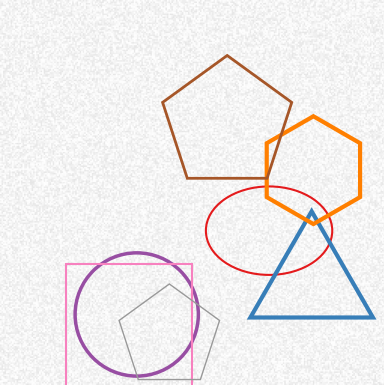[{"shape": "oval", "thickness": 1.5, "radius": 0.82, "center": [0.699, 0.401]}, {"shape": "triangle", "thickness": 3, "radius": 0.92, "center": [0.81, 0.267]}, {"shape": "circle", "thickness": 2.5, "radius": 0.8, "center": [0.355, 0.183]}, {"shape": "hexagon", "thickness": 3, "radius": 0.7, "center": [0.814, 0.558]}, {"shape": "pentagon", "thickness": 2, "radius": 0.88, "center": [0.59, 0.68]}, {"shape": "square", "thickness": 1.5, "radius": 0.82, "center": [0.335, 0.151]}, {"shape": "pentagon", "thickness": 1, "radius": 0.69, "center": [0.44, 0.125]}]